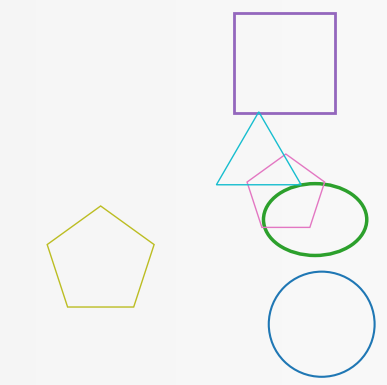[{"shape": "circle", "thickness": 1.5, "radius": 0.68, "center": [0.83, 0.158]}, {"shape": "oval", "thickness": 2.5, "radius": 0.67, "center": [0.813, 0.43]}, {"shape": "square", "thickness": 2, "radius": 0.65, "center": [0.735, 0.837]}, {"shape": "pentagon", "thickness": 1, "radius": 0.53, "center": [0.738, 0.495]}, {"shape": "pentagon", "thickness": 1, "radius": 0.73, "center": [0.26, 0.32]}, {"shape": "triangle", "thickness": 1, "radius": 0.63, "center": [0.668, 0.583]}]